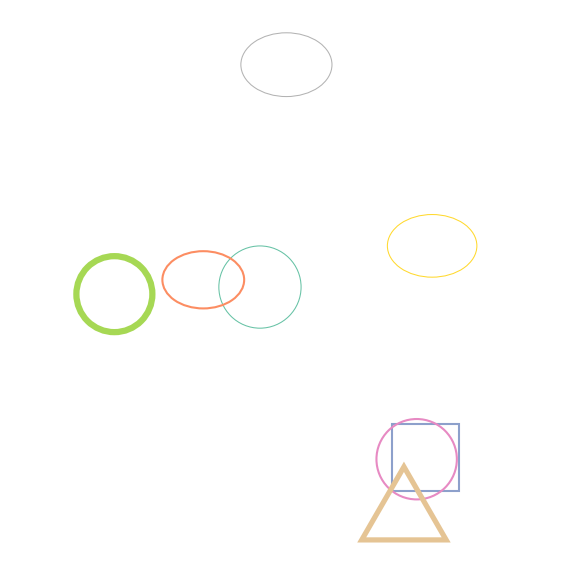[{"shape": "circle", "thickness": 0.5, "radius": 0.36, "center": [0.45, 0.502]}, {"shape": "oval", "thickness": 1, "radius": 0.35, "center": [0.352, 0.515]}, {"shape": "square", "thickness": 1, "radius": 0.29, "center": [0.737, 0.208]}, {"shape": "circle", "thickness": 1, "radius": 0.35, "center": [0.721, 0.204]}, {"shape": "circle", "thickness": 3, "radius": 0.33, "center": [0.198, 0.49]}, {"shape": "oval", "thickness": 0.5, "radius": 0.39, "center": [0.748, 0.573]}, {"shape": "triangle", "thickness": 2.5, "radius": 0.42, "center": [0.699, 0.106]}, {"shape": "oval", "thickness": 0.5, "radius": 0.39, "center": [0.496, 0.887]}]